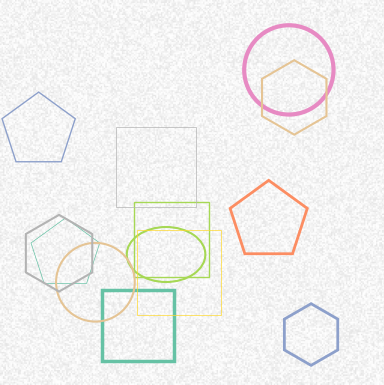[{"shape": "pentagon", "thickness": 0.5, "radius": 0.47, "center": [0.17, 0.34]}, {"shape": "square", "thickness": 2.5, "radius": 0.46, "center": [0.359, 0.155]}, {"shape": "pentagon", "thickness": 2, "radius": 0.53, "center": [0.698, 0.426]}, {"shape": "pentagon", "thickness": 1, "radius": 0.5, "center": [0.1, 0.661]}, {"shape": "hexagon", "thickness": 2, "radius": 0.4, "center": [0.808, 0.131]}, {"shape": "circle", "thickness": 3, "radius": 0.58, "center": [0.75, 0.818]}, {"shape": "square", "thickness": 1, "radius": 0.49, "center": [0.445, 0.377]}, {"shape": "oval", "thickness": 1.5, "radius": 0.51, "center": [0.431, 0.339]}, {"shape": "square", "thickness": 0.5, "radius": 0.55, "center": [0.465, 0.293]}, {"shape": "hexagon", "thickness": 1.5, "radius": 0.48, "center": [0.764, 0.747]}, {"shape": "circle", "thickness": 1.5, "radius": 0.51, "center": [0.248, 0.267]}, {"shape": "hexagon", "thickness": 1.5, "radius": 0.5, "center": [0.153, 0.342]}, {"shape": "square", "thickness": 0.5, "radius": 0.52, "center": [0.404, 0.566]}]